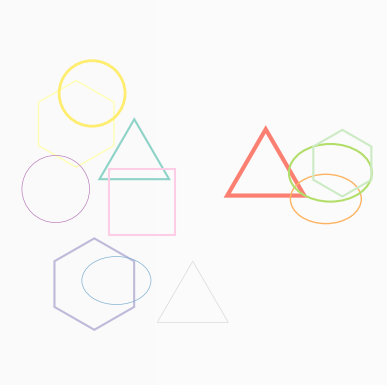[{"shape": "triangle", "thickness": 1.5, "radius": 0.52, "center": [0.347, 0.586]}, {"shape": "hexagon", "thickness": 1, "radius": 0.56, "center": [0.197, 0.678]}, {"shape": "hexagon", "thickness": 1.5, "radius": 0.59, "center": [0.243, 0.262]}, {"shape": "triangle", "thickness": 3, "radius": 0.57, "center": [0.686, 0.549]}, {"shape": "oval", "thickness": 0.5, "radius": 0.45, "center": [0.3, 0.271]}, {"shape": "oval", "thickness": 1, "radius": 0.46, "center": [0.841, 0.483]}, {"shape": "oval", "thickness": 1.5, "radius": 0.53, "center": [0.853, 0.551]}, {"shape": "square", "thickness": 1.5, "radius": 0.42, "center": [0.367, 0.475]}, {"shape": "triangle", "thickness": 0.5, "radius": 0.53, "center": [0.497, 0.216]}, {"shape": "circle", "thickness": 0.5, "radius": 0.44, "center": [0.144, 0.509]}, {"shape": "hexagon", "thickness": 1.5, "radius": 0.43, "center": [0.884, 0.576]}, {"shape": "circle", "thickness": 2, "radius": 0.43, "center": [0.238, 0.757]}]